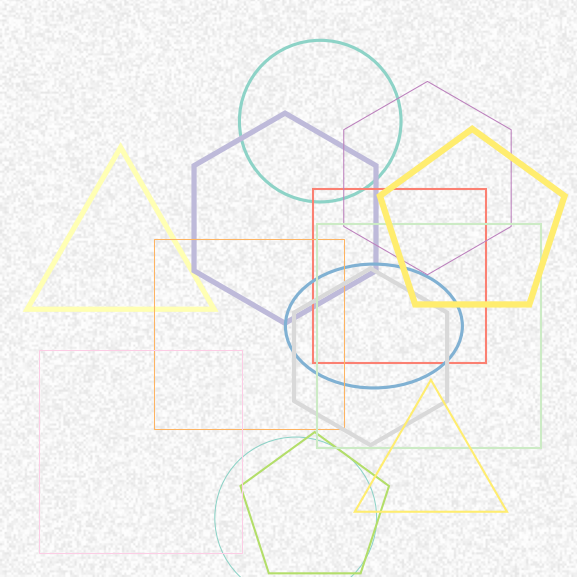[{"shape": "circle", "thickness": 1.5, "radius": 0.7, "center": [0.554, 0.789]}, {"shape": "circle", "thickness": 0.5, "radius": 0.7, "center": [0.512, 0.102]}, {"shape": "triangle", "thickness": 2.5, "radius": 0.93, "center": [0.209, 0.557]}, {"shape": "hexagon", "thickness": 2.5, "radius": 0.91, "center": [0.494, 0.621]}, {"shape": "square", "thickness": 1, "radius": 0.75, "center": [0.692, 0.521]}, {"shape": "oval", "thickness": 1.5, "radius": 0.77, "center": [0.647, 0.435]}, {"shape": "square", "thickness": 0.5, "radius": 0.82, "center": [0.431, 0.421]}, {"shape": "pentagon", "thickness": 1, "radius": 0.68, "center": [0.545, 0.116]}, {"shape": "square", "thickness": 0.5, "radius": 0.88, "center": [0.244, 0.217]}, {"shape": "hexagon", "thickness": 2, "radius": 0.77, "center": [0.642, 0.381]}, {"shape": "hexagon", "thickness": 0.5, "radius": 0.84, "center": [0.74, 0.691]}, {"shape": "square", "thickness": 1, "radius": 0.97, "center": [0.744, 0.417]}, {"shape": "pentagon", "thickness": 3, "radius": 0.84, "center": [0.818, 0.608]}, {"shape": "triangle", "thickness": 1, "radius": 0.76, "center": [0.746, 0.189]}]